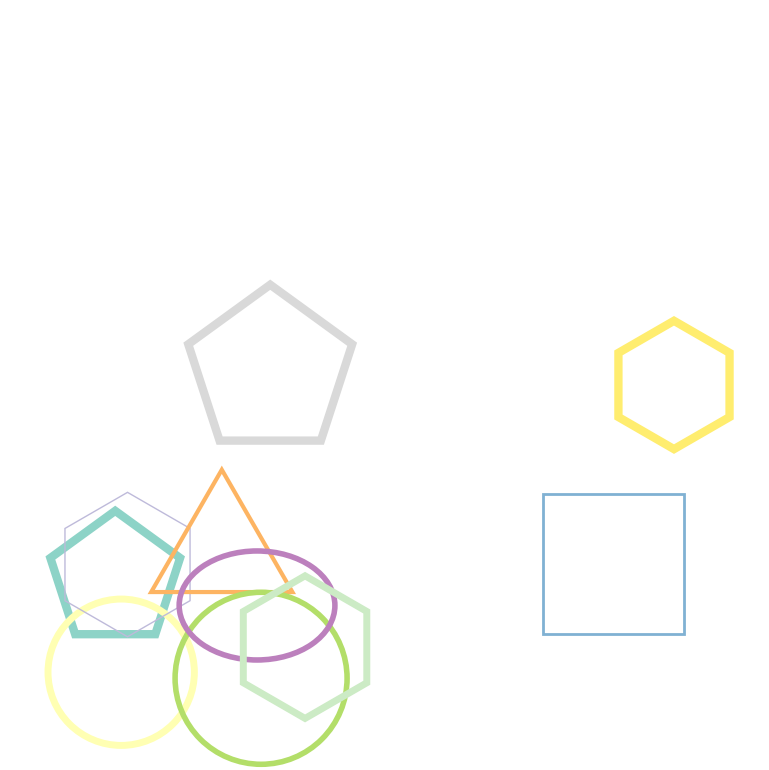[{"shape": "pentagon", "thickness": 3, "radius": 0.44, "center": [0.15, 0.248]}, {"shape": "circle", "thickness": 2.5, "radius": 0.48, "center": [0.157, 0.127]}, {"shape": "hexagon", "thickness": 0.5, "radius": 0.47, "center": [0.166, 0.267]}, {"shape": "square", "thickness": 1, "radius": 0.46, "center": [0.797, 0.268]}, {"shape": "triangle", "thickness": 1.5, "radius": 0.53, "center": [0.288, 0.284]}, {"shape": "circle", "thickness": 2, "radius": 0.56, "center": [0.339, 0.119]}, {"shape": "pentagon", "thickness": 3, "radius": 0.56, "center": [0.351, 0.518]}, {"shape": "oval", "thickness": 2, "radius": 0.51, "center": [0.334, 0.214]}, {"shape": "hexagon", "thickness": 2.5, "radius": 0.46, "center": [0.396, 0.16]}, {"shape": "hexagon", "thickness": 3, "radius": 0.42, "center": [0.875, 0.5]}]